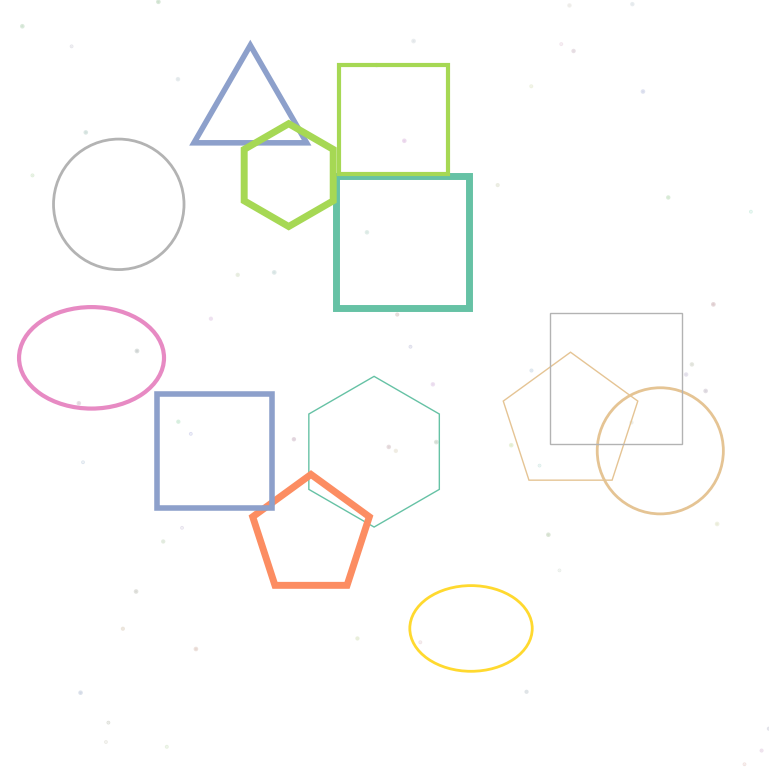[{"shape": "hexagon", "thickness": 0.5, "radius": 0.49, "center": [0.486, 0.413]}, {"shape": "square", "thickness": 2.5, "radius": 0.43, "center": [0.523, 0.686]}, {"shape": "pentagon", "thickness": 2.5, "radius": 0.4, "center": [0.404, 0.304]}, {"shape": "triangle", "thickness": 2, "radius": 0.42, "center": [0.325, 0.857]}, {"shape": "square", "thickness": 2, "radius": 0.37, "center": [0.279, 0.414]}, {"shape": "oval", "thickness": 1.5, "radius": 0.47, "center": [0.119, 0.535]}, {"shape": "square", "thickness": 1.5, "radius": 0.35, "center": [0.511, 0.844]}, {"shape": "hexagon", "thickness": 2.5, "radius": 0.33, "center": [0.375, 0.773]}, {"shape": "oval", "thickness": 1, "radius": 0.4, "center": [0.612, 0.184]}, {"shape": "pentagon", "thickness": 0.5, "radius": 0.46, "center": [0.741, 0.451]}, {"shape": "circle", "thickness": 1, "radius": 0.41, "center": [0.858, 0.415]}, {"shape": "circle", "thickness": 1, "radius": 0.42, "center": [0.154, 0.735]}, {"shape": "square", "thickness": 0.5, "radius": 0.43, "center": [0.799, 0.508]}]